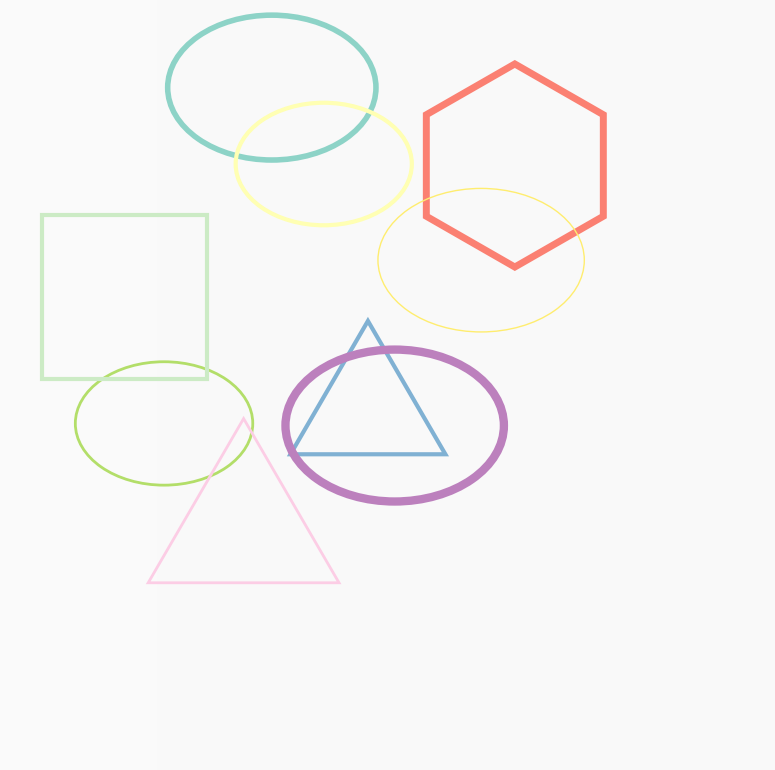[{"shape": "oval", "thickness": 2, "radius": 0.67, "center": [0.351, 0.886]}, {"shape": "oval", "thickness": 1.5, "radius": 0.57, "center": [0.418, 0.787]}, {"shape": "hexagon", "thickness": 2.5, "radius": 0.66, "center": [0.664, 0.785]}, {"shape": "triangle", "thickness": 1.5, "radius": 0.58, "center": [0.475, 0.468]}, {"shape": "oval", "thickness": 1, "radius": 0.57, "center": [0.212, 0.45]}, {"shape": "triangle", "thickness": 1, "radius": 0.71, "center": [0.314, 0.314]}, {"shape": "oval", "thickness": 3, "radius": 0.7, "center": [0.509, 0.447]}, {"shape": "square", "thickness": 1.5, "radius": 0.53, "center": [0.16, 0.614]}, {"shape": "oval", "thickness": 0.5, "radius": 0.67, "center": [0.621, 0.662]}]